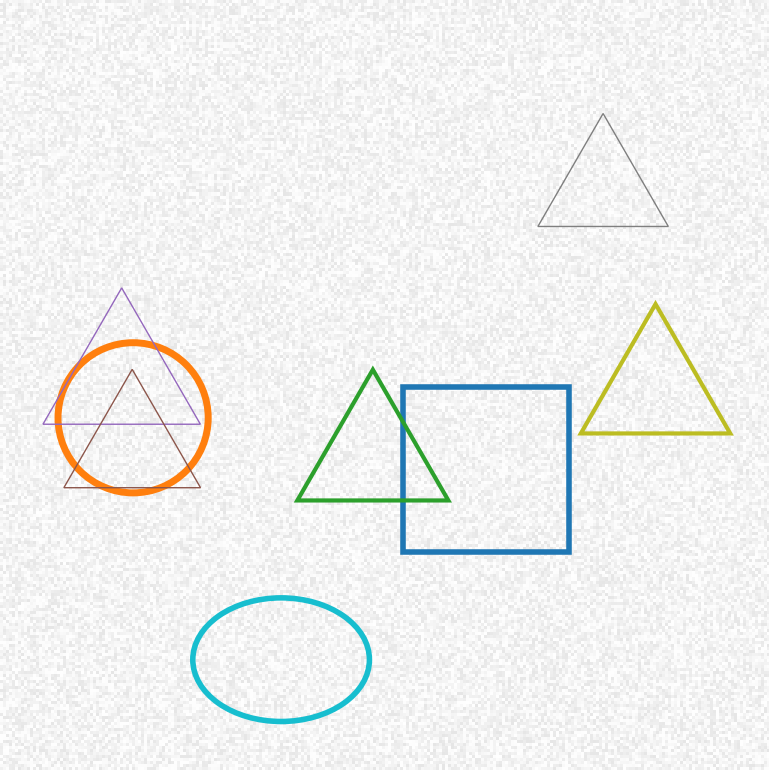[{"shape": "square", "thickness": 2, "radius": 0.54, "center": [0.631, 0.39]}, {"shape": "circle", "thickness": 2.5, "radius": 0.49, "center": [0.173, 0.457]}, {"shape": "triangle", "thickness": 1.5, "radius": 0.57, "center": [0.484, 0.407]}, {"shape": "triangle", "thickness": 0.5, "radius": 0.59, "center": [0.158, 0.508]}, {"shape": "triangle", "thickness": 0.5, "radius": 0.51, "center": [0.172, 0.418]}, {"shape": "triangle", "thickness": 0.5, "radius": 0.49, "center": [0.783, 0.755]}, {"shape": "triangle", "thickness": 1.5, "radius": 0.56, "center": [0.851, 0.493]}, {"shape": "oval", "thickness": 2, "radius": 0.57, "center": [0.365, 0.143]}]